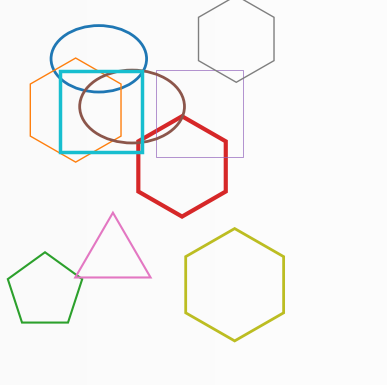[{"shape": "oval", "thickness": 2, "radius": 0.62, "center": [0.255, 0.847]}, {"shape": "hexagon", "thickness": 1, "radius": 0.68, "center": [0.195, 0.714]}, {"shape": "pentagon", "thickness": 1.5, "radius": 0.5, "center": [0.116, 0.244]}, {"shape": "hexagon", "thickness": 3, "radius": 0.65, "center": [0.47, 0.568]}, {"shape": "square", "thickness": 0.5, "radius": 0.56, "center": [0.515, 0.705]}, {"shape": "oval", "thickness": 2, "radius": 0.68, "center": [0.341, 0.723]}, {"shape": "triangle", "thickness": 1.5, "radius": 0.56, "center": [0.291, 0.335]}, {"shape": "hexagon", "thickness": 1, "radius": 0.56, "center": [0.61, 0.899]}, {"shape": "hexagon", "thickness": 2, "radius": 0.73, "center": [0.606, 0.26]}, {"shape": "square", "thickness": 2.5, "radius": 0.52, "center": [0.26, 0.711]}]